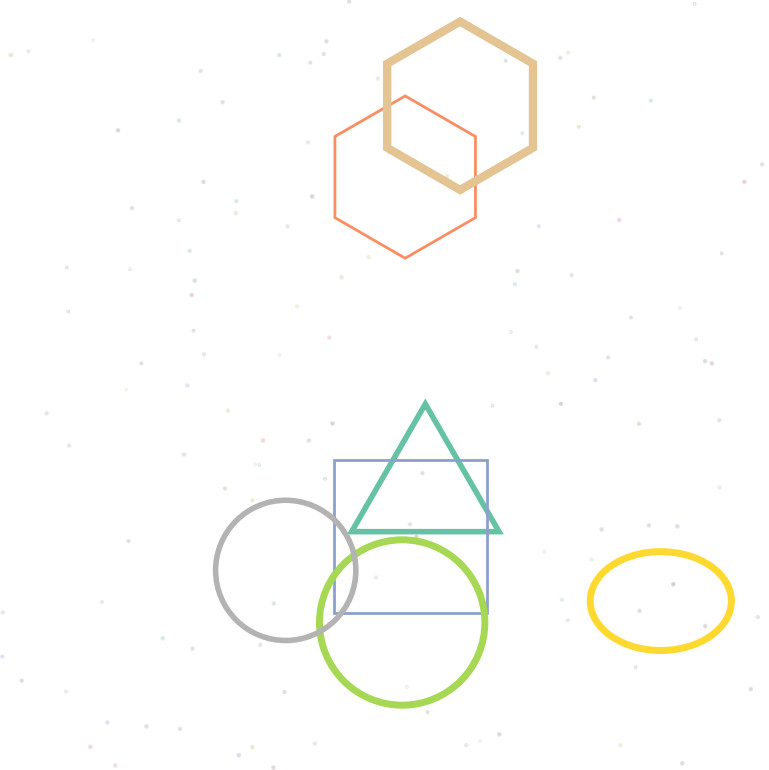[{"shape": "triangle", "thickness": 2, "radius": 0.55, "center": [0.552, 0.365]}, {"shape": "hexagon", "thickness": 1, "radius": 0.53, "center": [0.526, 0.77]}, {"shape": "square", "thickness": 1, "radius": 0.5, "center": [0.534, 0.304]}, {"shape": "circle", "thickness": 2.5, "radius": 0.54, "center": [0.522, 0.192]}, {"shape": "oval", "thickness": 2.5, "radius": 0.46, "center": [0.858, 0.219]}, {"shape": "hexagon", "thickness": 3, "radius": 0.55, "center": [0.598, 0.863]}, {"shape": "circle", "thickness": 2, "radius": 0.46, "center": [0.371, 0.259]}]